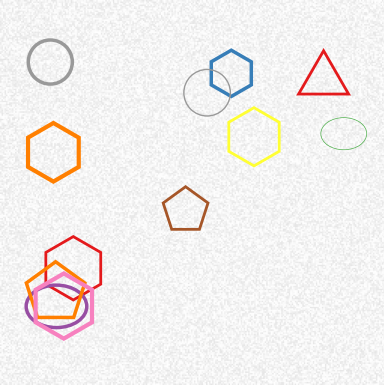[{"shape": "triangle", "thickness": 2, "radius": 0.38, "center": [0.841, 0.793]}, {"shape": "hexagon", "thickness": 2, "radius": 0.41, "center": [0.19, 0.303]}, {"shape": "hexagon", "thickness": 2.5, "radius": 0.3, "center": [0.601, 0.809]}, {"shape": "oval", "thickness": 0.5, "radius": 0.3, "center": [0.893, 0.653]}, {"shape": "oval", "thickness": 2.5, "radius": 0.39, "center": [0.147, 0.204]}, {"shape": "hexagon", "thickness": 3, "radius": 0.38, "center": [0.139, 0.604]}, {"shape": "pentagon", "thickness": 2.5, "radius": 0.4, "center": [0.144, 0.24]}, {"shape": "hexagon", "thickness": 2, "radius": 0.38, "center": [0.66, 0.645]}, {"shape": "pentagon", "thickness": 2, "radius": 0.31, "center": [0.482, 0.454]}, {"shape": "hexagon", "thickness": 3, "radius": 0.42, "center": [0.166, 0.205]}, {"shape": "circle", "thickness": 1, "radius": 0.3, "center": [0.538, 0.759]}, {"shape": "circle", "thickness": 2.5, "radius": 0.29, "center": [0.131, 0.839]}]